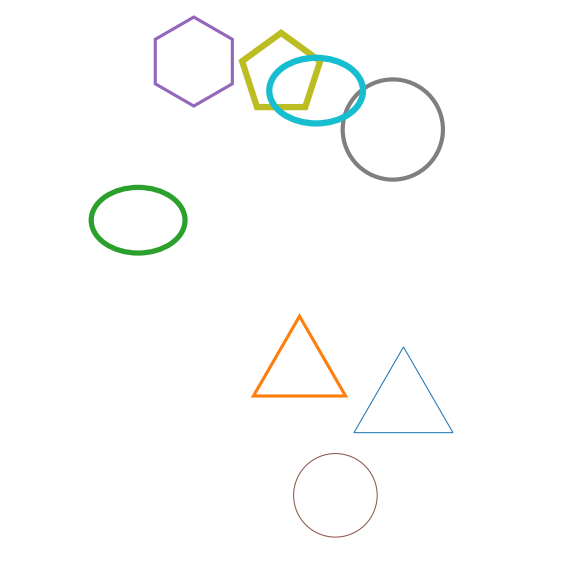[{"shape": "triangle", "thickness": 0.5, "radius": 0.49, "center": [0.699, 0.299]}, {"shape": "triangle", "thickness": 1.5, "radius": 0.46, "center": [0.519, 0.359]}, {"shape": "oval", "thickness": 2.5, "radius": 0.41, "center": [0.239, 0.618]}, {"shape": "hexagon", "thickness": 1.5, "radius": 0.39, "center": [0.336, 0.893]}, {"shape": "circle", "thickness": 0.5, "radius": 0.36, "center": [0.581, 0.141]}, {"shape": "circle", "thickness": 2, "radius": 0.43, "center": [0.68, 0.775]}, {"shape": "pentagon", "thickness": 3, "radius": 0.36, "center": [0.487, 0.871]}, {"shape": "oval", "thickness": 3, "radius": 0.41, "center": [0.547, 0.842]}]